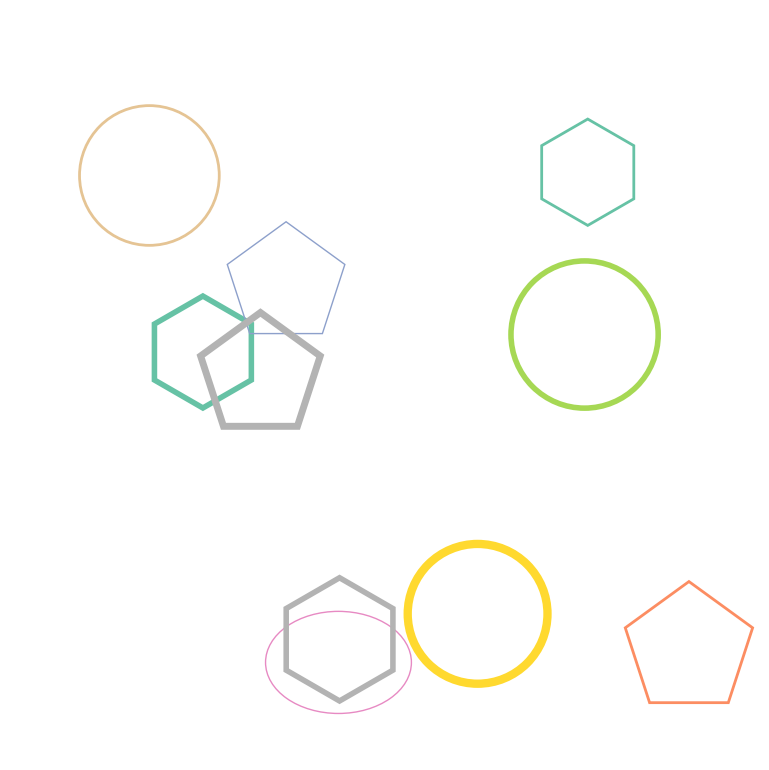[{"shape": "hexagon", "thickness": 2, "radius": 0.36, "center": [0.263, 0.543]}, {"shape": "hexagon", "thickness": 1, "radius": 0.35, "center": [0.763, 0.776]}, {"shape": "pentagon", "thickness": 1, "radius": 0.43, "center": [0.895, 0.158]}, {"shape": "pentagon", "thickness": 0.5, "radius": 0.4, "center": [0.372, 0.632]}, {"shape": "oval", "thickness": 0.5, "radius": 0.47, "center": [0.44, 0.14]}, {"shape": "circle", "thickness": 2, "radius": 0.48, "center": [0.759, 0.566]}, {"shape": "circle", "thickness": 3, "radius": 0.45, "center": [0.62, 0.203]}, {"shape": "circle", "thickness": 1, "radius": 0.45, "center": [0.194, 0.772]}, {"shape": "hexagon", "thickness": 2, "radius": 0.4, "center": [0.441, 0.17]}, {"shape": "pentagon", "thickness": 2.5, "radius": 0.41, "center": [0.338, 0.512]}]